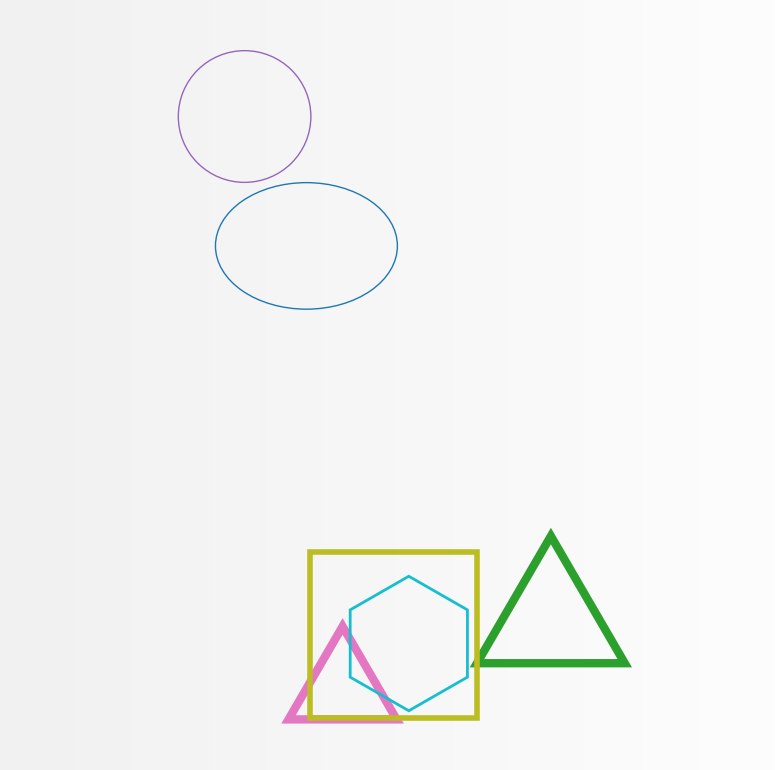[{"shape": "oval", "thickness": 0.5, "radius": 0.59, "center": [0.395, 0.681]}, {"shape": "triangle", "thickness": 3, "radius": 0.55, "center": [0.711, 0.194]}, {"shape": "circle", "thickness": 0.5, "radius": 0.43, "center": [0.316, 0.849]}, {"shape": "triangle", "thickness": 3, "radius": 0.4, "center": [0.442, 0.106]}, {"shape": "square", "thickness": 2, "radius": 0.54, "center": [0.507, 0.175]}, {"shape": "hexagon", "thickness": 1, "radius": 0.44, "center": [0.527, 0.164]}]